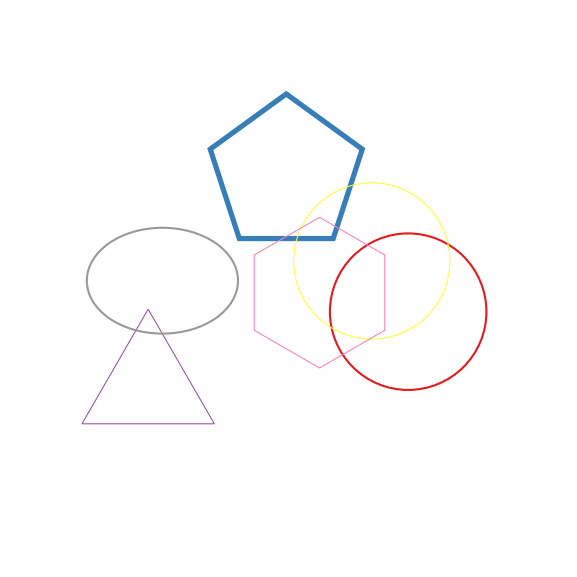[{"shape": "circle", "thickness": 1, "radius": 0.68, "center": [0.707, 0.459]}, {"shape": "pentagon", "thickness": 2.5, "radius": 0.69, "center": [0.496, 0.698]}, {"shape": "triangle", "thickness": 0.5, "radius": 0.66, "center": [0.257, 0.331]}, {"shape": "circle", "thickness": 0.5, "radius": 0.68, "center": [0.644, 0.547]}, {"shape": "hexagon", "thickness": 0.5, "radius": 0.65, "center": [0.553, 0.492]}, {"shape": "oval", "thickness": 1, "radius": 0.65, "center": [0.281, 0.513]}]